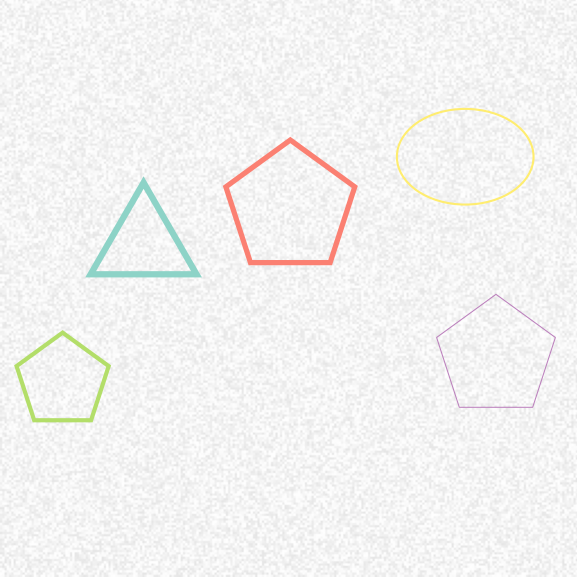[{"shape": "triangle", "thickness": 3, "radius": 0.53, "center": [0.249, 0.577]}, {"shape": "pentagon", "thickness": 2.5, "radius": 0.59, "center": [0.503, 0.639]}, {"shape": "pentagon", "thickness": 2, "radius": 0.42, "center": [0.108, 0.339]}, {"shape": "pentagon", "thickness": 0.5, "radius": 0.54, "center": [0.859, 0.381]}, {"shape": "oval", "thickness": 1, "radius": 0.59, "center": [0.806, 0.728]}]